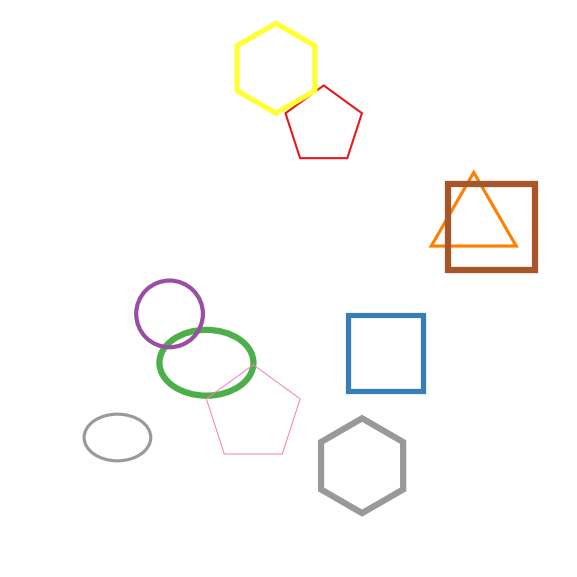[{"shape": "pentagon", "thickness": 1, "radius": 0.35, "center": [0.561, 0.782]}, {"shape": "square", "thickness": 2.5, "radius": 0.33, "center": [0.668, 0.388]}, {"shape": "oval", "thickness": 3, "radius": 0.41, "center": [0.357, 0.371]}, {"shape": "circle", "thickness": 2, "radius": 0.29, "center": [0.294, 0.456]}, {"shape": "triangle", "thickness": 1.5, "radius": 0.42, "center": [0.82, 0.616]}, {"shape": "hexagon", "thickness": 2.5, "radius": 0.39, "center": [0.478, 0.881]}, {"shape": "square", "thickness": 3, "radius": 0.37, "center": [0.851, 0.606]}, {"shape": "pentagon", "thickness": 0.5, "radius": 0.43, "center": [0.439, 0.282]}, {"shape": "oval", "thickness": 1.5, "radius": 0.29, "center": [0.203, 0.242]}, {"shape": "hexagon", "thickness": 3, "radius": 0.41, "center": [0.627, 0.193]}]